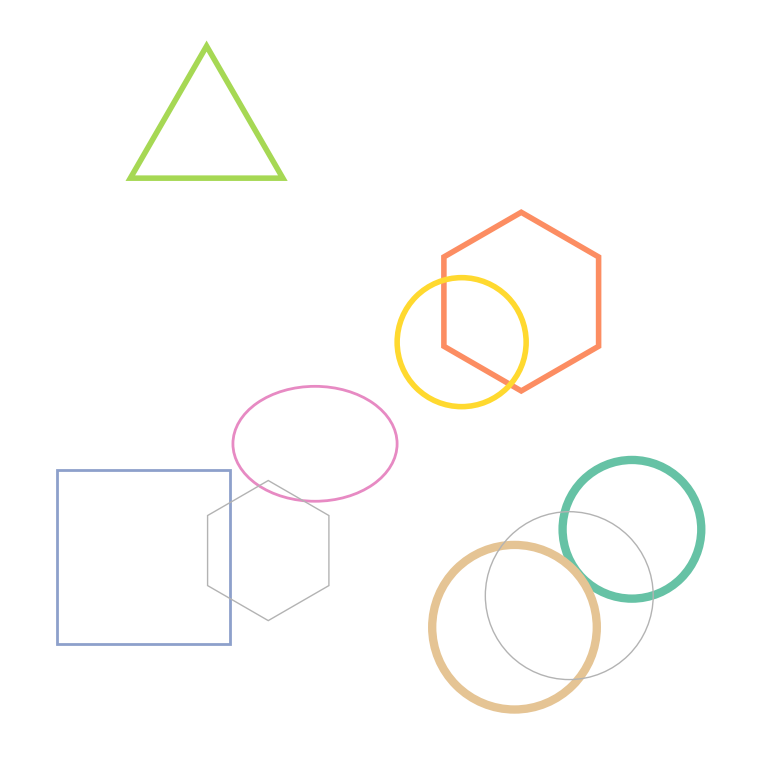[{"shape": "circle", "thickness": 3, "radius": 0.45, "center": [0.821, 0.313]}, {"shape": "hexagon", "thickness": 2, "radius": 0.58, "center": [0.677, 0.608]}, {"shape": "square", "thickness": 1, "radius": 0.56, "center": [0.186, 0.277]}, {"shape": "oval", "thickness": 1, "radius": 0.53, "center": [0.409, 0.424]}, {"shape": "triangle", "thickness": 2, "radius": 0.57, "center": [0.268, 0.826]}, {"shape": "circle", "thickness": 2, "radius": 0.42, "center": [0.6, 0.556]}, {"shape": "circle", "thickness": 3, "radius": 0.53, "center": [0.668, 0.185]}, {"shape": "circle", "thickness": 0.5, "radius": 0.55, "center": [0.739, 0.226]}, {"shape": "hexagon", "thickness": 0.5, "radius": 0.45, "center": [0.348, 0.285]}]